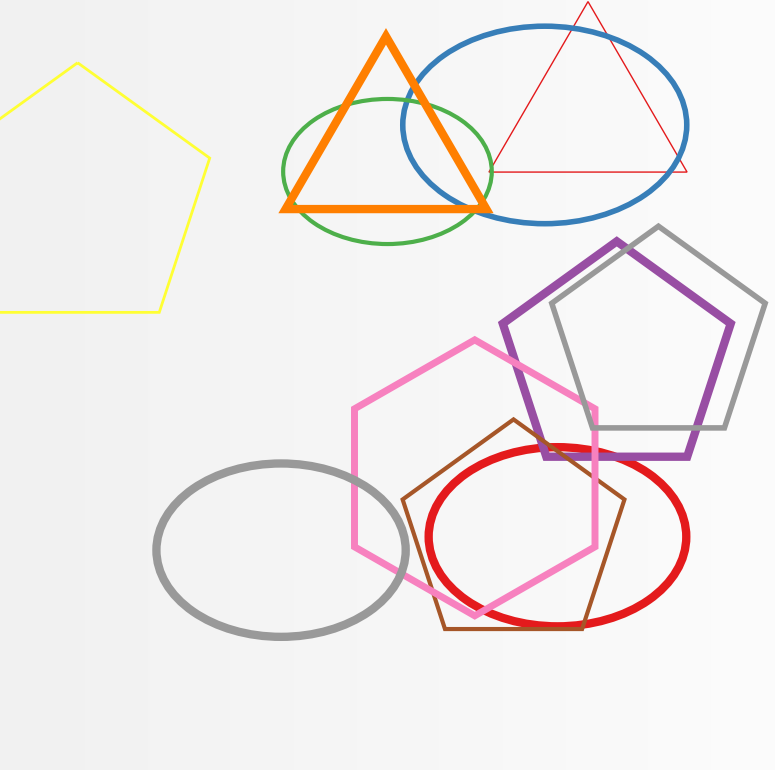[{"shape": "oval", "thickness": 3, "radius": 0.83, "center": [0.719, 0.303]}, {"shape": "triangle", "thickness": 0.5, "radius": 0.74, "center": [0.759, 0.85]}, {"shape": "oval", "thickness": 2, "radius": 0.92, "center": [0.703, 0.838]}, {"shape": "oval", "thickness": 1.5, "radius": 0.67, "center": [0.5, 0.777]}, {"shape": "pentagon", "thickness": 3, "radius": 0.77, "center": [0.796, 0.532]}, {"shape": "triangle", "thickness": 3, "radius": 0.75, "center": [0.498, 0.803]}, {"shape": "pentagon", "thickness": 1, "radius": 0.9, "center": [0.1, 0.739]}, {"shape": "pentagon", "thickness": 1.5, "radius": 0.75, "center": [0.663, 0.305]}, {"shape": "hexagon", "thickness": 2.5, "radius": 0.9, "center": [0.613, 0.379]}, {"shape": "oval", "thickness": 3, "radius": 0.8, "center": [0.363, 0.286]}, {"shape": "pentagon", "thickness": 2, "radius": 0.72, "center": [0.85, 0.561]}]